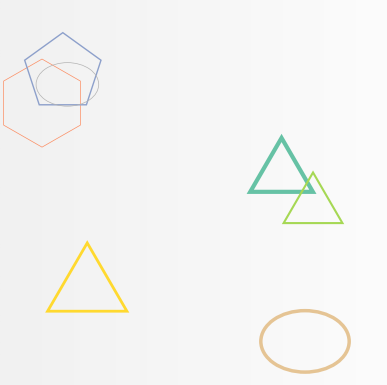[{"shape": "triangle", "thickness": 3, "radius": 0.47, "center": [0.727, 0.548]}, {"shape": "hexagon", "thickness": 0.5, "radius": 0.57, "center": [0.108, 0.732]}, {"shape": "pentagon", "thickness": 1, "radius": 0.52, "center": [0.162, 0.812]}, {"shape": "triangle", "thickness": 1.5, "radius": 0.44, "center": [0.808, 0.464]}, {"shape": "triangle", "thickness": 2, "radius": 0.59, "center": [0.225, 0.251]}, {"shape": "oval", "thickness": 2.5, "radius": 0.57, "center": [0.787, 0.113]}, {"shape": "oval", "thickness": 0.5, "radius": 0.4, "center": [0.174, 0.781]}]